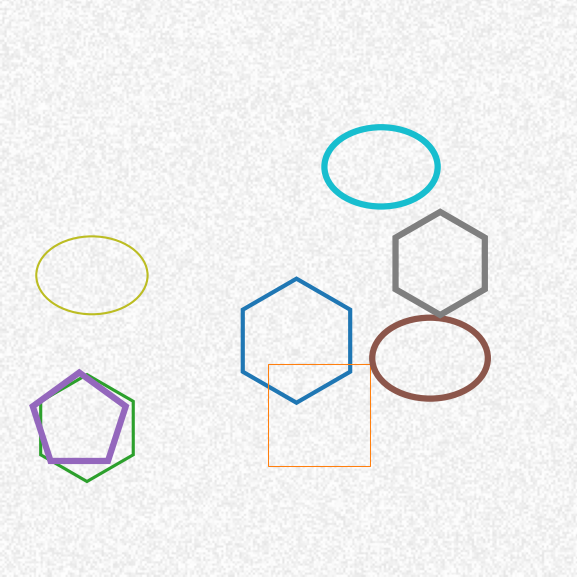[{"shape": "hexagon", "thickness": 2, "radius": 0.54, "center": [0.513, 0.409]}, {"shape": "square", "thickness": 0.5, "radius": 0.44, "center": [0.552, 0.28]}, {"shape": "hexagon", "thickness": 1.5, "radius": 0.46, "center": [0.151, 0.258]}, {"shape": "pentagon", "thickness": 3, "radius": 0.42, "center": [0.137, 0.269]}, {"shape": "oval", "thickness": 3, "radius": 0.5, "center": [0.745, 0.379]}, {"shape": "hexagon", "thickness": 3, "radius": 0.45, "center": [0.762, 0.543]}, {"shape": "oval", "thickness": 1, "radius": 0.48, "center": [0.159, 0.522]}, {"shape": "oval", "thickness": 3, "radius": 0.49, "center": [0.66, 0.71]}]